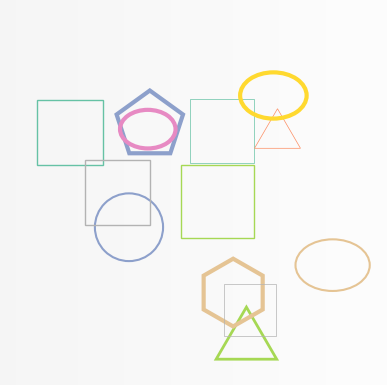[{"shape": "square", "thickness": 0.5, "radius": 0.41, "center": [0.572, 0.661]}, {"shape": "square", "thickness": 1, "radius": 0.43, "center": [0.182, 0.656]}, {"shape": "triangle", "thickness": 0.5, "radius": 0.34, "center": [0.716, 0.649]}, {"shape": "circle", "thickness": 1.5, "radius": 0.44, "center": [0.333, 0.41]}, {"shape": "pentagon", "thickness": 3, "radius": 0.45, "center": [0.387, 0.675]}, {"shape": "oval", "thickness": 3, "radius": 0.36, "center": [0.381, 0.665]}, {"shape": "triangle", "thickness": 2, "radius": 0.45, "center": [0.636, 0.112]}, {"shape": "square", "thickness": 1, "radius": 0.47, "center": [0.56, 0.477]}, {"shape": "oval", "thickness": 3, "radius": 0.43, "center": [0.706, 0.752]}, {"shape": "oval", "thickness": 1.5, "radius": 0.48, "center": [0.858, 0.311]}, {"shape": "hexagon", "thickness": 3, "radius": 0.44, "center": [0.602, 0.24]}, {"shape": "square", "thickness": 0.5, "radius": 0.34, "center": [0.644, 0.195]}, {"shape": "square", "thickness": 1, "radius": 0.42, "center": [0.303, 0.5]}]